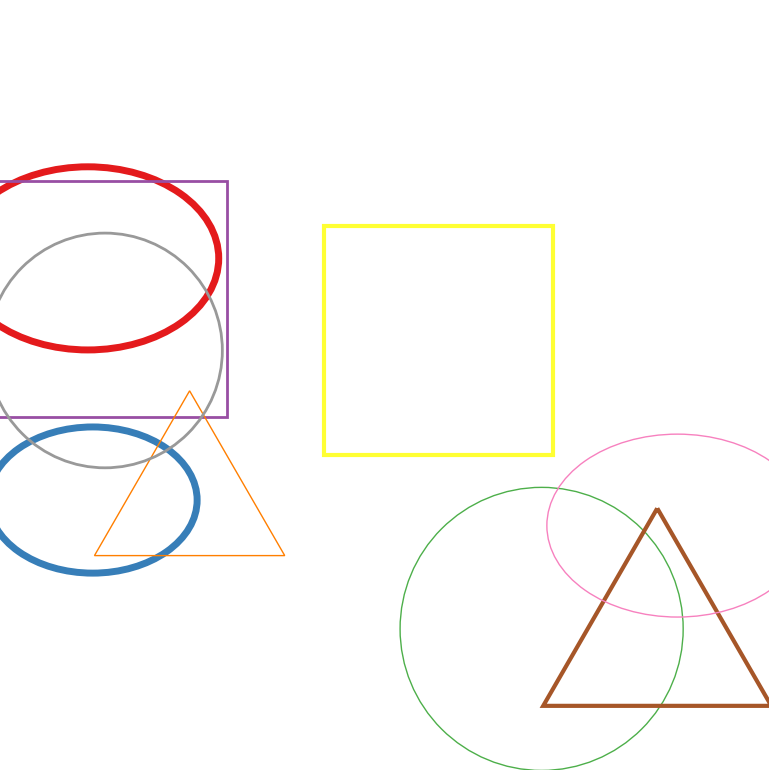[{"shape": "oval", "thickness": 2.5, "radius": 0.85, "center": [0.114, 0.664]}, {"shape": "oval", "thickness": 2.5, "radius": 0.68, "center": [0.12, 0.351]}, {"shape": "circle", "thickness": 0.5, "radius": 0.92, "center": [0.703, 0.183]}, {"shape": "square", "thickness": 1, "radius": 0.76, "center": [0.142, 0.612]}, {"shape": "triangle", "thickness": 0.5, "radius": 0.71, "center": [0.246, 0.35]}, {"shape": "square", "thickness": 1.5, "radius": 0.74, "center": [0.57, 0.558]}, {"shape": "triangle", "thickness": 1.5, "radius": 0.86, "center": [0.854, 0.169]}, {"shape": "oval", "thickness": 0.5, "radius": 0.85, "center": [0.88, 0.317]}, {"shape": "circle", "thickness": 1, "radius": 0.76, "center": [0.136, 0.545]}]